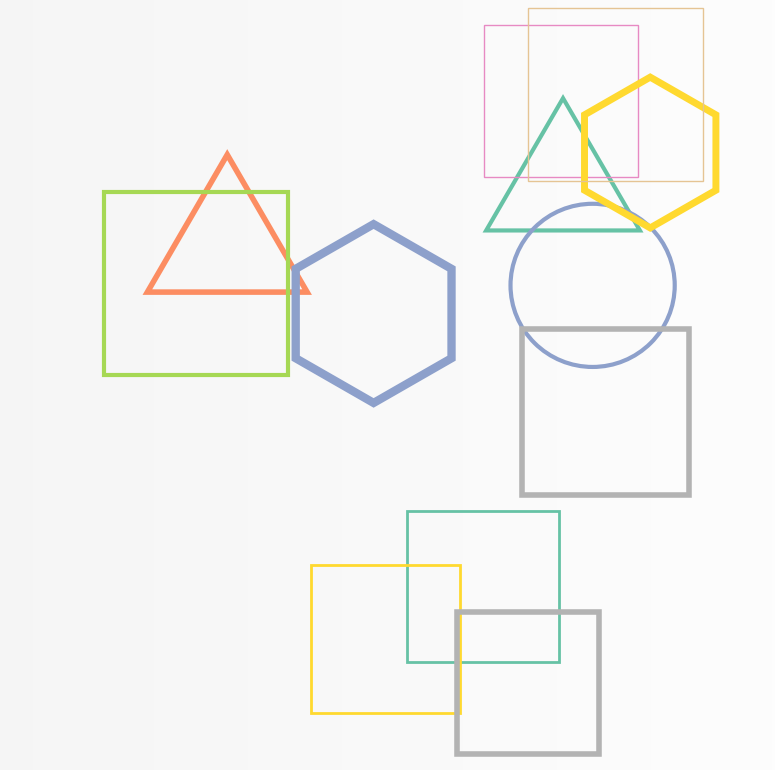[{"shape": "triangle", "thickness": 1.5, "radius": 0.57, "center": [0.726, 0.758]}, {"shape": "square", "thickness": 1, "radius": 0.49, "center": [0.624, 0.239]}, {"shape": "triangle", "thickness": 2, "radius": 0.59, "center": [0.293, 0.68]}, {"shape": "hexagon", "thickness": 3, "radius": 0.58, "center": [0.482, 0.593]}, {"shape": "circle", "thickness": 1.5, "radius": 0.53, "center": [0.765, 0.629]}, {"shape": "square", "thickness": 0.5, "radius": 0.5, "center": [0.723, 0.869]}, {"shape": "square", "thickness": 1.5, "radius": 0.59, "center": [0.253, 0.632]}, {"shape": "hexagon", "thickness": 2.5, "radius": 0.49, "center": [0.839, 0.802]}, {"shape": "square", "thickness": 1, "radius": 0.48, "center": [0.498, 0.17]}, {"shape": "square", "thickness": 0.5, "radius": 0.56, "center": [0.794, 0.877]}, {"shape": "square", "thickness": 2, "radius": 0.46, "center": [0.682, 0.113]}, {"shape": "square", "thickness": 2, "radius": 0.54, "center": [0.781, 0.465]}]